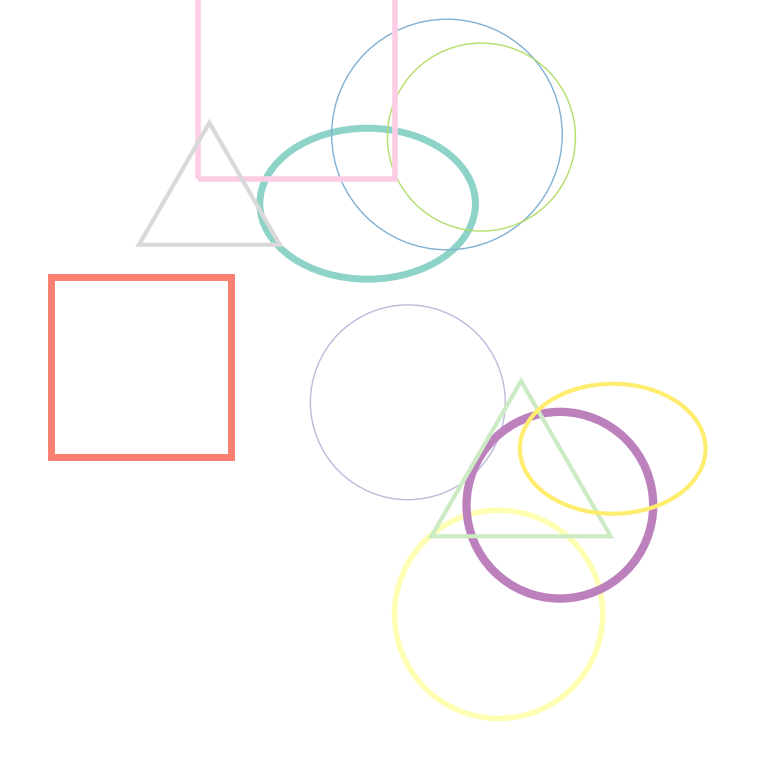[{"shape": "oval", "thickness": 2.5, "radius": 0.7, "center": [0.477, 0.735]}, {"shape": "circle", "thickness": 2, "radius": 0.68, "center": [0.648, 0.202]}, {"shape": "circle", "thickness": 0.5, "radius": 0.63, "center": [0.53, 0.478]}, {"shape": "square", "thickness": 2.5, "radius": 0.58, "center": [0.183, 0.523]}, {"shape": "circle", "thickness": 0.5, "radius": 0.75, "center": [0.58, 0.825]}, {"shape": "circle", "thickness": 0.5, "radius": 0.61, "center": [0.625, 0.822]}, {"shape": "square", "thickness": 2, "radius": 0.64, "center": [0.385, 0.895]}, {"shape": "triangle", "thickness": 1.5, "radius": 0.53, "center": [0.272, 0.735]}, {"shape": "circle", "thickness": 3, "radius": 0.61, "center": [0.727, 0.344]}, {"shape": "triangle", "thickness": 1.5, "radius": 0.67, "center": [0.677, 0.371]}, {"shape": "oval", "thickness": 1.5, "radius": 0.6, "center": [0.796, 0.417]}]